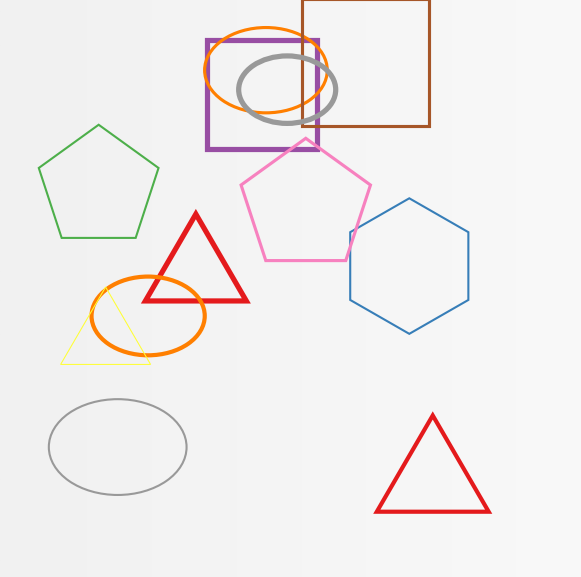[{"shape": "triangle", "thickness": 2, "radius": 0.56, "center": [0.745, 0.169]}, {"shape": "triangle", "thickness": 2.5, "radius": 0.5, "center": [0.337, 0.528]}, {"shape": "hexagon", "thickness": 1, "radius": 0.59, "center": [0.704, 0.538]}, {"shape": "pentagon", "thickness": 1, "radius": 0.54, "center": [0.17, 0.675]}, {"shape": "square", "thickness": 2.5, "radius": 0.47, "center": [0.45, 0.835]}, {"shape": "oval", "thickness": 1.5, "radius": 0.53, "center": [0.458, 0.878]}, {"shape": "oval", "thickness": 2, "radius": 0.49, "center": [0.255, 0.452]}, {"shape": "triangle", "thickness": 0.5, "radius": 0.45, "center": [0.182, 0.413]}, {"shape": "square", "thickness": 1.5, "radius": 0.55, "center": [0.629, 0.89]}, {"shape": "pentagon", "thickness": 1.5, "radius": 0.59, "center": [0.526, 0.643]}, {"shape": "oval", "thickness": 1, "radius": 0.59, "center": [0.202, 0.225]}, {"shape": "oval", "thickness": 2.5, "radius": 0.42, "center": [0.494, 0.844]}]